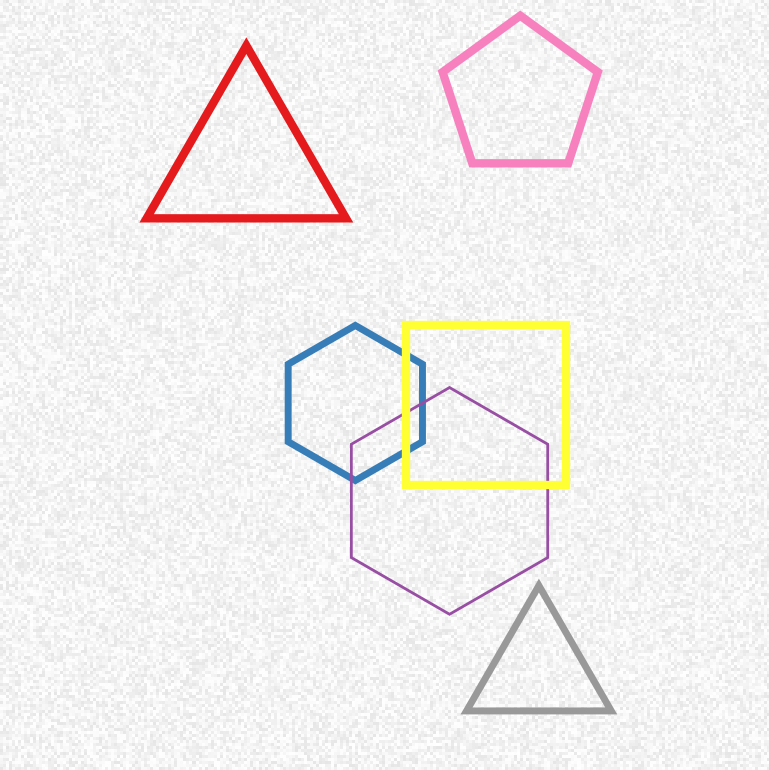[{"shape": "triangle", "thickness": 3, "radius": 0.75, "center": [0.32, 0.791]}, {"shape": "hexagon", "thickness": 2.5, "radius": 0.5, "center": [0.461, 0.477]}, {"shape": "hexagon", "thickness": 1, "radius": 0.74, "center": [0.584, 0.349]}, {"shape": "square", "thickness": 3, "radius": 0.52, "center": [0.631, 0.474]}, {"shape": "pentagon", "thickness": 3, "radius": 0.53, "center": [0.676, 0.874]}, {"shape": "triangle", "thickness": 2.5, "radius": 0.54, "center": [0.7, 0.131]}]